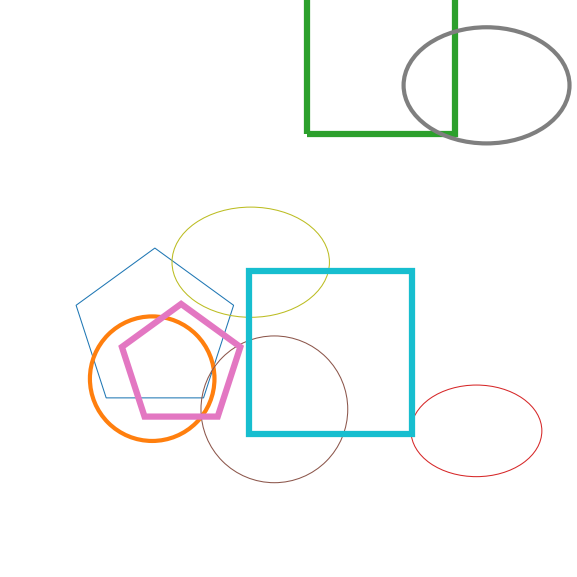[{"shape": "pentagon", "thickness": 0.5, "radius": 0.72, "center": [0.268, 0.426]}, {"shape": "circle", "thickness": 2, "radius": 0.54, "center": [0.264, 0.343]}, {"shape": "square", "thickness": 3, "radius": 0.64, "center": [0.66, 0.896]}, {"shape": "oval", "thickness": 0.5, "radius": 0.57, "center": [0.825, 0.253]}, {"shape": "circle", "thickness": 0.5, "radius": 0.64, "center": [0.475, 0.29]}, {"shape": "pentagon", "thickness": 3, "radius": 0.54, "center": [0.314, 0.365]}, {"shape": "oval", "thickness": 2, "radius": 0.72, "center": [0.843, 0.851]}, {"shape": "oval", "thickness": 0.5, "radius": 0.68, "center": [0.434, 0.545]}, {"shape": "square", "thickness": 3, "radius": 0.71, "center": [0.572, 0.389]}]